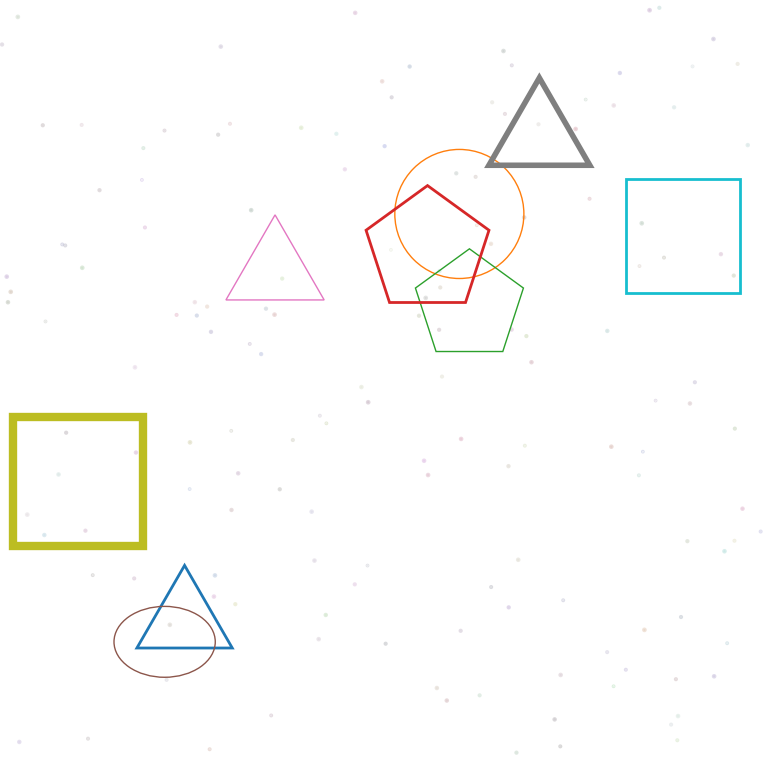[{"shape": "triangle", "thickness": 1, "radius": 0.36, "center": [0.24, 0.194]}, {"shape": "circle", "thickness": 0.5, "radius": 0.42, "center": [0.597, 0.722]}, {"shape": "pentagon", "thickness": 0.5, "radius": 0.37, "center": [0.61, 0.603]}, {"shape": "pentagon", "thickness": 1, "radius": 0.42, "center": [0.555, 0.675]}, {"shape": "oval", "thickness": 0.5, "radius": 0.33, "center": [0.214, 0.166]}, {"shape": "triangle", "thickness": 0.5, "radius": 0.37, "center": [0.357, 0.647]}, {"shape": "triangle", "thickness": 2, "radius": 0.38, "center": [0.7, 0.823]}, {"shape": "square", "thickness": 3, "radius": 0.42, "center": [0.101, 0.375]}, {"shape": "square", "thickness": 1, "radius": 0.37, "center": [0.888, 0.693]}]